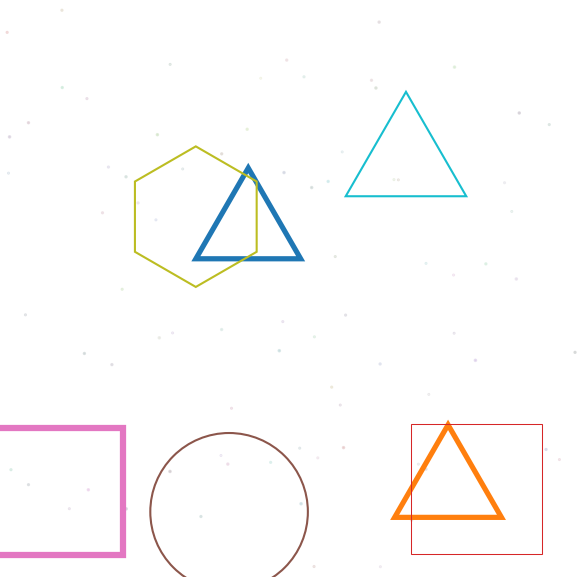[{"shape": "triangle", "thickness": 2.5, "radius": 0.52, "center": [0.43, 0.603]}, {"shape": "triangle", "thickness": 2.5, "radius": 0.53, "center": [0.776, 0.157]}, {"shape": "square", "thickness": 0.5, "radius": 0.56, "center": [0.825, 0.152]}, {"shape": "circle", "thickness": 1, "radius": 0.68, "center": [0.397, 0.113]}, {"shape": "square", "thickness": 3, "radius": 0.55, "center": [0.103, 0.148]}, {"shape": "hexagon", "thickness": 1, "radius": 0.61, "center": [0.339, 0.624]}, {"shape": "triangle", "thickness": 1, "radius": 0.6, "center": [0.703, 0.72]}]